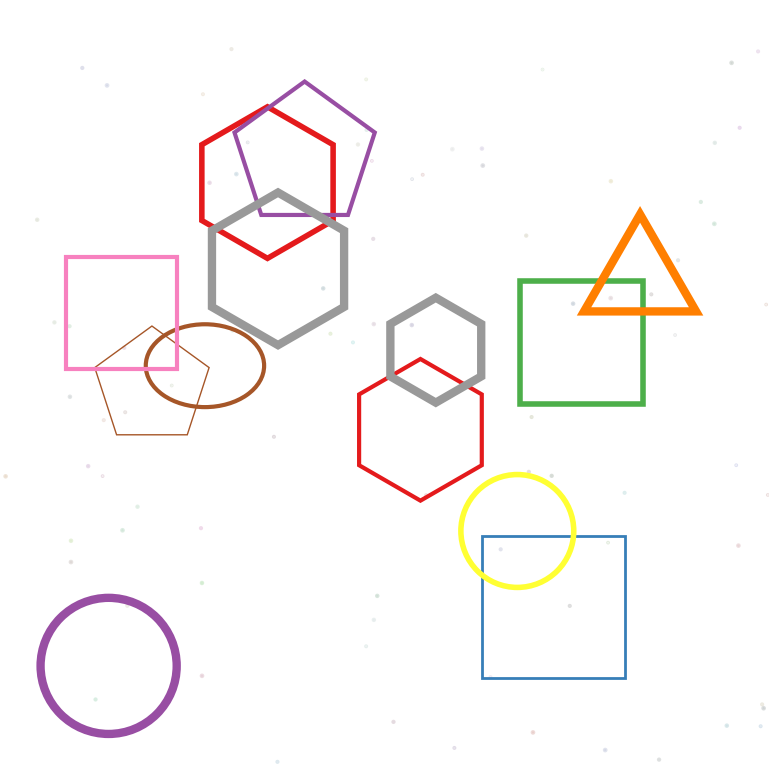[{"shape": "hexagon", "thickness": 2, "radius": 0.49, "center": [0.347, 0.763]}, {"shape": "hexagon", "thickness": 1.5, "radius": 0.46, "center": [0.546, 0.442]}, {"shape": "square", "thickness": 1, "radius": 0.46, "center": [0.719, 0.211]}, {"shape": "square", "thickness": 2, "radius": 0.4, "center": [0.755, 0.555]}, {"shape": "circle", "thickness": 3, "radius": 0.44, "center": [0.141, 0.135]}, {"shape": "pentagon", "thickness": 1.5, "radius": 0.48, "center": [0.396, 0.798]}, {"shape": "triangle", "thickness": 3, "radius": 0.42, "center": [0.831, 0.638]}, {"shape": "circle", "thickness": 2, "radius": 0.37, "center": [0.672, 0.31]}, {"shape": "pentagon", "thickness": 0.5, "radius": 0.39, "center": [0.197, 0.498]}, {"shape": "oval", "thickness": 1.5, "radius": 0.38, "center": [0.266, 0.525]}, {"shape": "square", "thickness": 1.5, "radius": 0.36, "center": [0.158, 0.593]}, {"shape": "hexagon", "thickness": 3, "radius": 0.34, "center": [0.566, 0.545]}, {"shape": "hexagon", "thickness": 3, "radius": 0.5, "center": [0.361, 0.651]}]